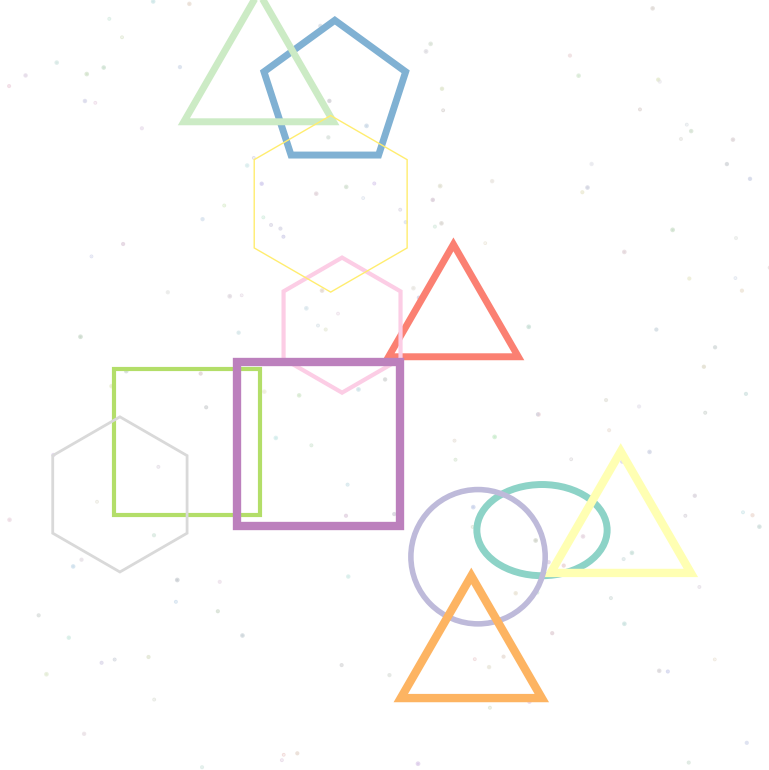[{"shape": "oval", "thickness": 2.5, "radius": 0.42, "center": [0.704, 0.312]}, {"shape": "triangle", "thickness": 3, "radius": 0.53, "center": [0.806, 0.308]}, {"shape": "circle", "thickness": 2, "radius": 0.44, "center": [0.621, 0.277]}, {"shape": "triangle", "thickness": 2.5, "radius": 0.49, "center": [0.589, 0.585]}, {"shape": "pentagon", "thickness": 2.5, "radius": 0.48, "center": [0.435, 0.877]}, {"shape": "triangle", "thickness": 3, "radius": 0.53, "center": [0.612, 0.146]}, {"shape": "square", "thickness": 1.5, "radius": 0.47, "center": [0.243, 0.426]}, {"shape": "hexagon", "thickness": 1.5, "radius": 0.44, "center": [0.444, 0.578]}, {"shape": "hexagon", "thickness": 1, "radius": 0.5, "center": [0.156, 0.358]}, {"shape": "square", "thickness": 3, "radius": 0.53, "center": [0.413, 0.423]}, {"shape": "triangle", "thickness": 2.5, "radius": 0.56, "center": [0.336, 0.898]}, {"shape": "hexagon", "thickness": 0.5, "radius": 0.57, "center": [0.429, 0.735]}]